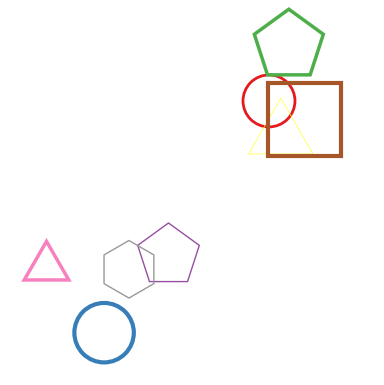[{"shape": "circle", "thickness": 2, "radius": 0.34, "center": [0.699, 0.738]}, {"shape": "circle", "thickness": 3, "radius": 0.39, "center": [0.27, 0.136]}, {"shape": "pentagon", "thickness": 2.5, "radius": 0.47, "center": [0.75, 0.882]}, {"shape": "pentagon", "thickness": 1, "radius": 0.42, "center": [0.438, 0.337]}, {"shape": "triangle", "thickness": 0.5, "radius": 0.48, "center": [0.729, 0.648]}, {"shape": "square", "thickness": 3, "radius": 0.47, "center": [0.791, 0.69]}, {"shape": "triangle", "thickness": 2.5, "radius": 0.33, "center": [0.121, 0.306]}, {"shape": "hexagon", "thickness": 1, "radius": 0.37, "center": [0.335, 0.301]}]